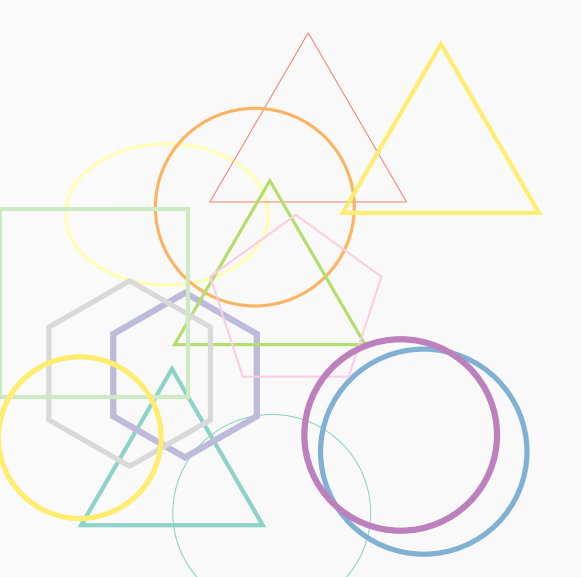[{"shape": "triangle", "thickness": 2, "radius": 0.9, "center": [0.296, 0.18]}, {"shape": "circle", "thickness": 0.5, "radius": 0.85, "center": [0.468, 0.111]}, {"shape": "oval", "thickness": 1.5, "radius": 0.87, "center": [0.287, 0.628]}, {"shape": "hexagon", "thickness": 3, "radius": 0.71, "center": [0.318, 0.35]}, {"shape": "triangle", "thickness": 0.5, "radius": 0.98, "center": [0.53, 0.747]}, {"shape": "circle", "thickness": 2.5, "radius": 0.89, "center": [0.729, 0.217]}, {"shape": "circle", "thickness": 1.5, "radius": 0.86, "center": [0.438, 0.64]}, {"shape": "triangle", "thickness": 1.5, "radius": 0.95, "center": [0.464, 0.497]}, {"shape": "pentagon", "thickness": 1, "radius": 0.77, "center": [0.509, 0.472]}, {"shape": "hexagon", "thickness": 2.5, "radius": 0.8, "center": [0.223, 0.352]}, {"shape": "circle", "thickness": 3, "radius": 0.83, "center": [0.689, 0.246]}, {"shape": "square", "thickness": 2, "radius": 0.81, "center": [0.162, 0.474]}, {"shape": "circle", "thickness": 2.5, "radius": 0.7, "center": [0.137, 0.241]}, {"shape": "triangle", "thickness": 2, "radius": 0.98, "center": [0.758, 0.728]}]